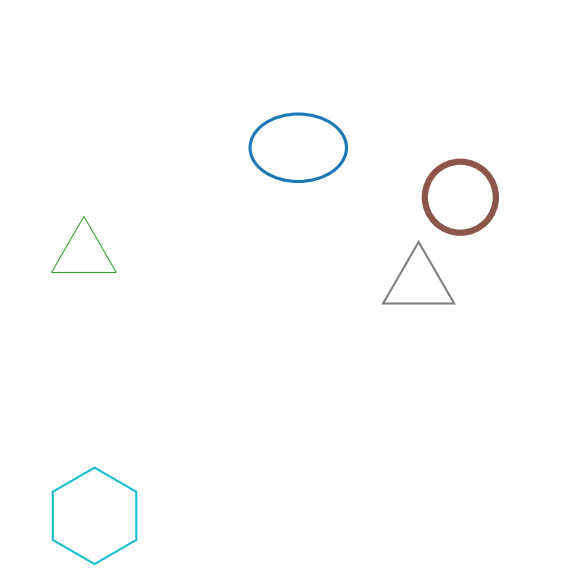[{"shape": "oval", "thickness": 1.5, "radius": 0.42, "center": [0.516, 0.743]}, {"shape": "triangle", "thickness": 0.5, "radius": 0.32, "center": [0.145, 0.56]}, {"shape": "circle", "thickness": 3, "radius": 0.31, "center": [0.797, 0.658]}, {"shape": "triangle", "thickness": 1, "radius": 0.36, "center": [0.725, 0.509]}, {"shape": "hexagon", "thickness": 1, "radius": 0.42, "center": [0.164, 0.106]}]